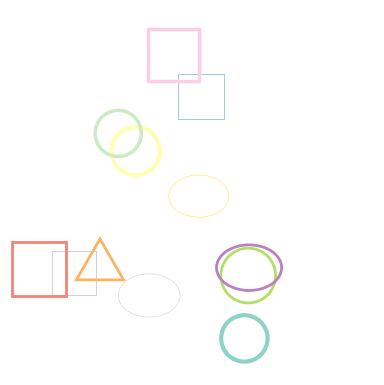[{"shape": "circle", "thickness": 3, "radius": 0.3, "center": [0.635, 0.121]}, {"shape": "circle", "thickness": 3, "radius": 0.31, "center": [0.353, 0.607]}, {"shape": "square", "thickness": 0.5, "radius": 0.29, "center": [0.192, 0.291]}, {"shape": "square", "thickness": 2, "radius": 0.35, "center": [0.101, 0.301]}, {"shape": "square", "thickness": 0.5, "radius": 0.3, "center": [0.522, 0.75]}, {"shape": "triangle", "thickness": 2, "radius": 0.35, "center": [0.26, 0.309]}, {"shape": "circle", "thickness": 2, "radius": 0.36, "center": [0.645, 0.284]}, {"shape": "square", "thickness": 2.5, "radius": 0.33, "center": [0.45, 0.858]}, {"shape": "oval", "thickness": 0.5, "radius": 0.4, "center": [0.387, 0.233]}, {"shape": "oval", "thickness": 2, "radius": 0.42, "center": [0.647, 0.305]}, {"shape": "circle", "thickness": 2.5, "radius": 0.3, "center": [0.307, 0.653]}, {"shape": "oval", "thickness": 0.5, "radius": 0.39, "center": [0.516, 0.491]}]